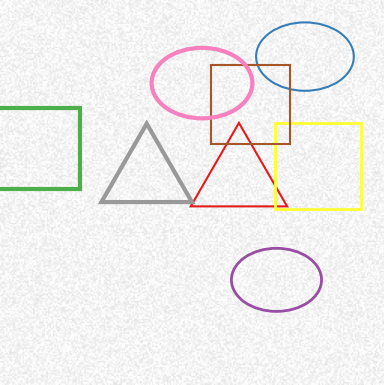[{"shape": "triangle", "thickness": 1.5, "radius": 0.72, "center": [0.621, 0.536]}, {"shape": "oval", "thickness": 1.5, "radius": 0.63, "center": [0.792, 0.853]}, {"shape": "square", "thickness": 3, "radius": 0.53, "center": [0.1, 0.614]}, {"shape": "oval", "thickness": 2, "radius": 0.59, "center": [0.718, 0.273]}, {"shape": "square", "thickness": 2, "radius": 0.56, "center": [0.826, 0.569]}, {"shape": "square", "thickness": 1.5, "radius": 0.51, "center": [0.65, 0.729]}, {"shape": "oval", "thickness": 3, "radius": 0.65, "center": [0.525, 0.784]}, {"shape": "triangle", "thickness": 3, "radius": 0.68, "center": [0.381, 0.543]}]